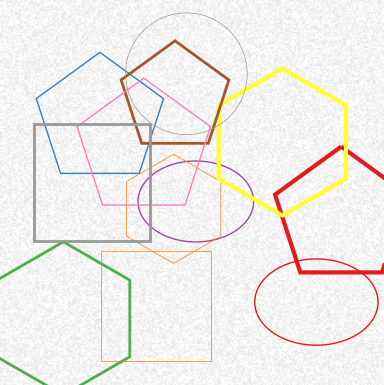[{"shape": "pentagon", "thickness": 3, "radius": 0.9, "center": [0.886, 0.439]}, {"shape": "oval", "thickness": 1, "radius": 0.8, "center": [0.822, 0.215]}, {"shape": "pentagon", "thickness": 1, "radius": 0.87, "center": [0.26, 0.69]}, {"shape": "hexagon", "thickness": 2, "radius": 1.0, "center": [0.165, 0.173]}, {"shape": "oval", "thickness": 1, "radius": 0.75, "center": [0.509, 0.477]}, {"shape": "hexagon", "thickness": 0.5, "radius": 0.71, "center": [0.451, 0.458]}, {"shape": "square", "thickness": 0.5, "radius": 0.72, "center": [0.406, 0.206]}, {"shape": "hexagon", "thickness": 3, "radius": 0.95, "center": [0.733, 0.631]}, {"shape": "pentagon", "thickness": 2, "radius": 0.74, "center": [0.455, 0.747]}, {"shape": "pentagon", "thickness": 1, "radius": 0.91, "center": [0.373, 0.615]}, {"shape": "square", "thickness": 2, "radius": 0.76, "center": [0.239, 0.526]}, {"shape": "circle", "thickness": 0.5, "radius": 0.79, "center": [0.484, 0.808]}]